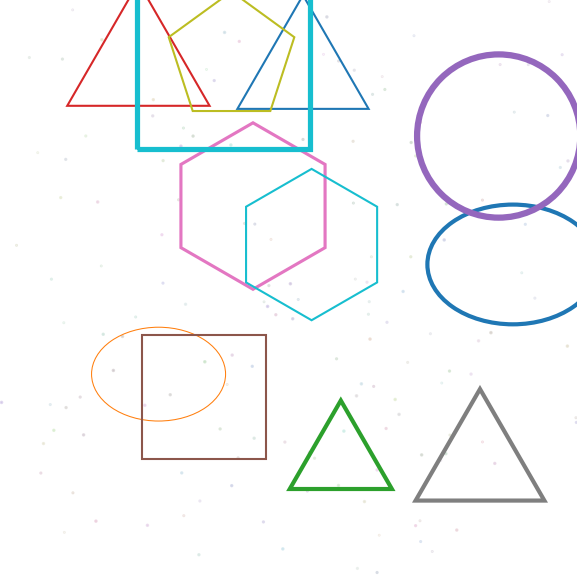[{"shape": "oval", "thickness": 2, "radius": 0.74, "center": [0.888, 0.541]}, {"shape": "triangle", "thickness": 1, "radius": 0.66, "center": [0.525, 0.876]}, {"shape": "oval", "thickness": 0.5, "radius": 0.58, "center": [0.275, 0.351]}, {"shape": "triangle", "thickness": 2, "radius": 0.51, "center": [0.59, 0.203]}, {"shape": "triangle", "thickness": 1, "radius": 0.71, "center": [0.24, 0.887]}, {"shape": "circle", "thickness": 3, "radius": 0.71, "center": [0.864, 0.764]}, {"shape": "square", "thickness": 1, "radius": 0.54, "center": [0.353, 0.312]}, {"shape": "hexagon", "thickness": 1.5, "radius": 0.72, "center": [0.438, 0.642]}, {"shape": "triangle", "thickness": 2, "radius": 0.64, "center": [0.831, 0.197]}, {"shape": "pentagon", "thickness": 1, "radius": 0.57, "center": [0.401, 0.899]}, {"shape": "hexagon", "thickness": 1, "radius": 0.66, "center": [0.54, 0.576]}, {"shape": "square", "thickness": 2.5, "radius": 0.75, "center": [0.387, 0.89]}]